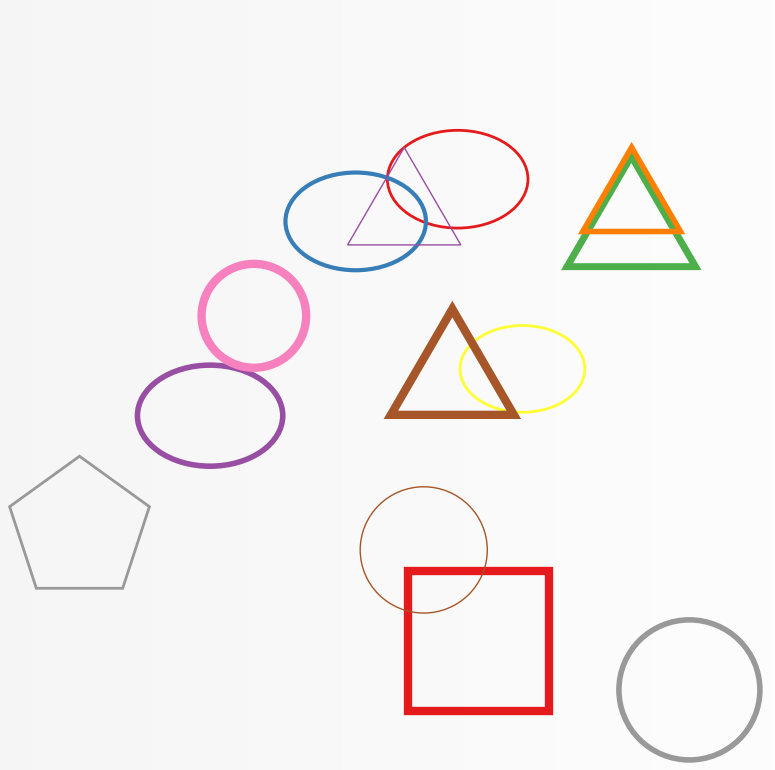[{"shape": "oval", "thickness": 1, "radius": 0.45, "center": [0.591, 0.767]}, {"shape": "square", "thickness": 3, "radius": 0.45, "center": [0.618, 0.168]}, {"shape": "oval", "thickness": 1.5, "radius": 0.45, "center": [0.459, 0.712]}, {"shape": "triangle", "thickness": 2.5, "radius": 0.48, "center": [0.815, 0.702]}, {"shape": "oval", "thickness": 2, "radius": 0.47, "center": [0.271, 0.46]}, {"shape": "triangle", "thickness": 0.5, "radius": 0.42, "center": [0.522, 0.724]}, {"shape": "triangle", "thickness": 2, "radius": 0.36, "center": [0.815, 0.736]}, {"shape": "oval", "thickness": 1, "radius": 0.4, "center": [0.674, 0.521]}, {"shape": "circle", "thickness": 0.5, "radius": 0.41, "center": [0.547, 0.286]}, {"shape": "triangle", "thickness": 3, "radius": 0.46, "center": [0.584, 0.507]}, {"shape": "circle", "thickness": 3, "radius": 0.34, "center": [0.328, 0.59]}, {"shape": "circle", "thickness": 2, "radius": 0.45, "center": [0.89, 0.104]}, {"shape": "pentagon", "thickness": 1, "radius": 0.47, "center": [0.103, 0.313]}]